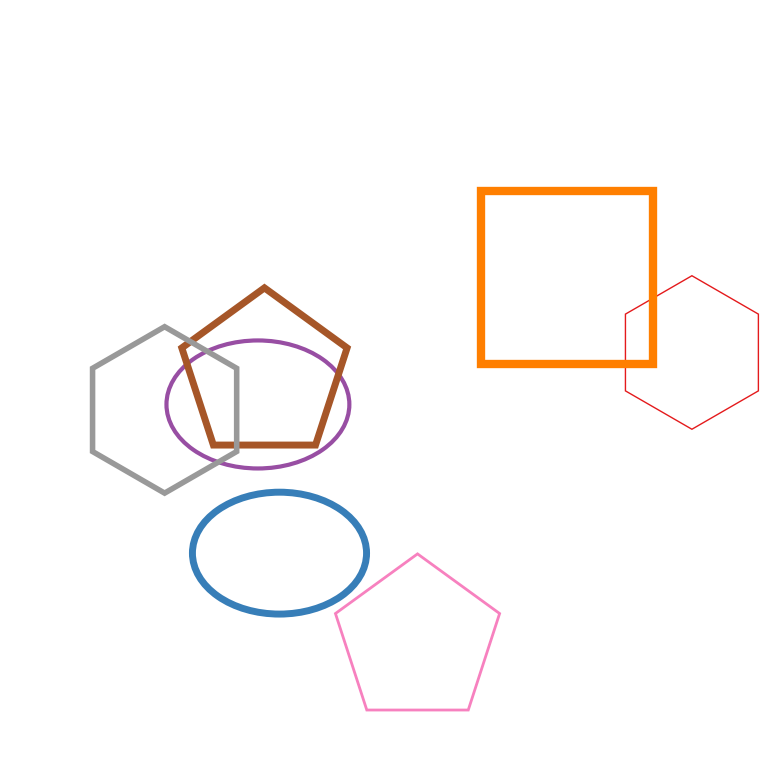[{"shape": "hexagon", "thickness": 0.5, "radius": 0.5, "center": [0.899, 0.542]}, {"shape": "oval", "thickness": 2.5, "radius": 0.57, "center": [0.363, 0.282]}, {"shape": "oval", "thickness": 1.5, "radius": 0.59, "center": [0.335, 0.475]}, {"shape": "square", "thickness": 3, "radius": 0.56, "center": [0.736, 0.639]}, {"shape": "pentagon", "thickness": 2.5, "radius": 0.56, "center": [0.343, 0.513]}, {"shape": "pentagon", "thickness": 1, "radius": 0.56, "center": [0.542, 0.169]}, {"shape": "hexagon", "thickness": 2, "radius": 0.54, "center": [0.214, 0.468]}]